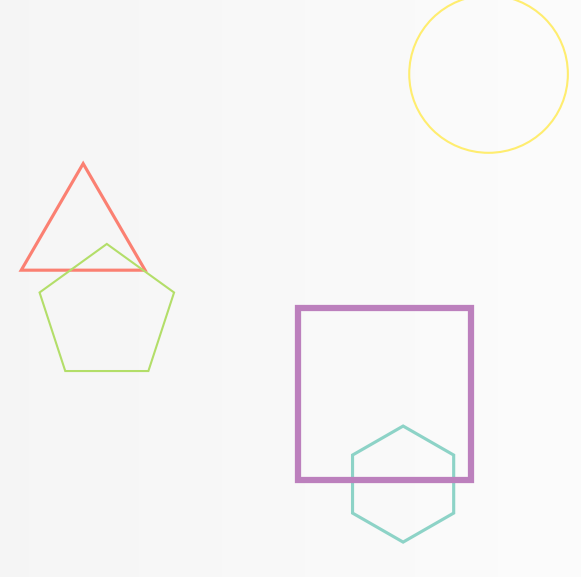[{"shape": "hexagon", "thickness": 1.5, "radius": 0.5, "center": [0.694, 0.161]}, {"shape": "triangle", "thickness": 1.5, "radius": 0.62, "center": [0.143, 0.593]}, {"shape": "pentagon", "thickness": 1, "radius": 0.61, "center": [0.184, 0.455]}, {"shape": "square", "thickness": 3, "radius": 0.74, "center": [0.661, 0.317]}, {"shape": "circle", "thickness": 1, "radius": 0.68, "center": [0.841, 0.871]}]